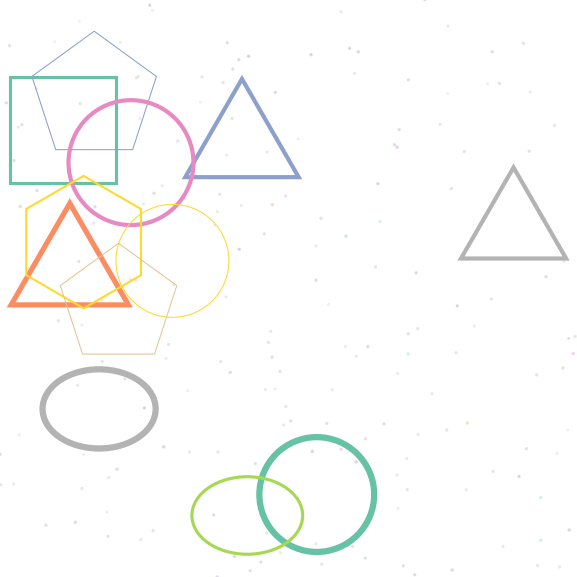[{"shape": "circle", "thickness": 3, "radius": 0.5, "center": [0.549, 0.143]}, {"shape": "square", "thickness": 1.5, "radius": 0.46, "center": [0.109, 0.775]}, {"shape": "triangle", "thickness": 2.5, "radius": 0.59, "center": [0.121, 0.53]}, {"shape": "triangle", "thickness": 2, "radius": 0.57, "center": [0.419, 0.749]}, {"shape": "pentagon", "thickness": 0.5, "radius": 0.57, "center": [0.163, 0.832]}, {"shape": "circle", "thickness": 2, "radius": 0.54, "center": [0.227, 0.718]}, {"shape": "oval", "thickness": 1.5, "radius": 0.48, "center": [0.428, 0.107]}, {"shape": "hexagon", "thickness": 1, "radius": 0.57, "center": [0.145, 0.58]}, {"shape": "circle", "thickness": 0.5, "radius": 0.49, "center": [0.299, 0.547]}, {"shape": "pentagon", "thickness": 0.5, "radius": 0.53, "center": [0.205, 0.472]}, {"shape": "triangle", "thickness": 2, "radius": 0.53, "center": [0.889, 0.604]}, {"shape": "oval", "thickness": 3, "radius": 0.49, "center": [0.172, 0.291]}]